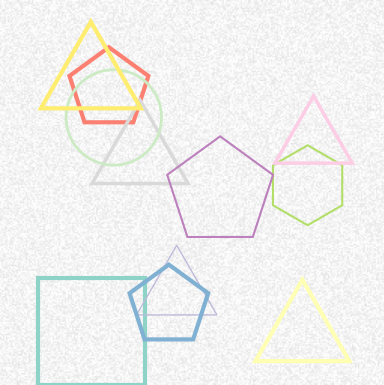[{"shape": "square", "thickness": 3, "radius": 0.7, "center": [0.238, 0.139]}, {"shape": "triangle", "thickness": 3, "radius": 0.7, "center": [0.785, 0.133]}, {"shape": "triangle", "thickness": 1, "radius": 0.6, "center": [0.459, 0.242]}, {"shape": "pentagon", "thickness": 3, "radius": 0.54, "center": [0.283, 0.77]}, {"shape": "pentagon", "thickness": 3, "radius": 0.54, "center": [0.439, 0.205]}, {"shape": "hexagon", "thickness": 1.5, "radius": 0.52, "center": [0.799, 0.519]}, {"shape": "triangle", "thickness": 2.5, "radius": 0.58, "center": [0.814, 0.634]}, {"shape": "triangle", "thickness": 2.5, "radius": 0.72, "center": [0.364, 0.595]}, {"shape": "pentagon", "thickness": 1.5, "radius": 0.72, "center": [0.572, 0.501]}, {"shape": "circle", "thickness": 2, "radius": 0.62, "center": [0.296, 0.695]}, {"shape": "triangle", "thickness": 3, "radius": 0.75, "center": [0.236, 0.794]}]